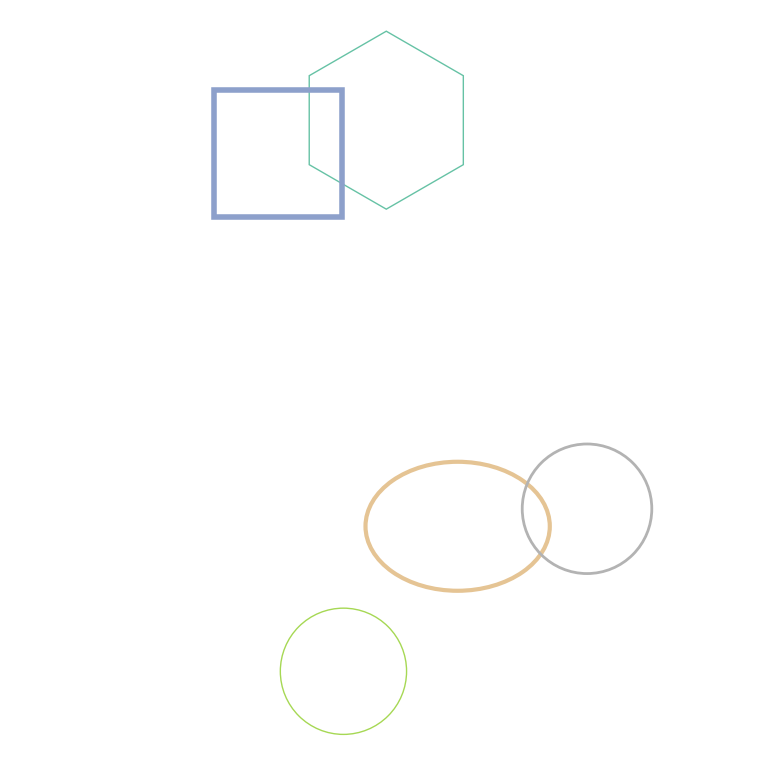[{"shape": "hexagon", "thickness": 0.5, "radius": 0.58, "center": [0.502, 0.844]}, {"shape": "square", "thickness": 2, "radius": 0.41, "center": [0.361, 0.801]}, {"shape": "circle", "thickness": 0.5, "radius": 0.41, "center": [0.446, 0.128]}, {"shape": "oval", "thickness": 1.5, "radius": 0.6, "center": [0.594, 0.317]}, {"shape": "circle", "thickness": 1, "radius": 0.42, "center": [0.762, 0.339]}]